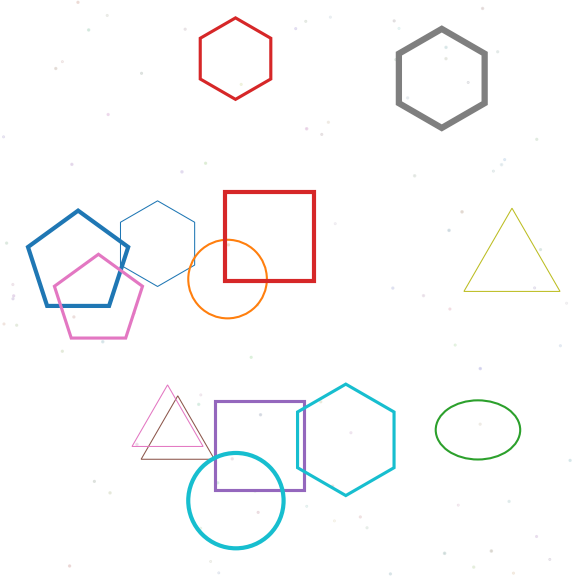[{"shape": "pentagon", "thickness": 2, "radius": 0.46, "center": [0.135, 0.543]}, {"shape": "hexagon", "thickness": 0.5, "radius": 0.37, "center": [0.273, 0.577]}, {"shape": "circle", "thickness": 1, "radius": 0.34, "center": [0.394, 0.516]}, {"shape": "oval", "thickness": 1, "radius": 0.37, "center": [0.828, 0.255]}, {"shape": "hexagon", "thickness": 1.5, "radius": 0.35, "center": [0.408, 0.898]}, {"shape": "square", "thickness": 2, "radius": 0.39, "center": [0.467, 0.59]}, {"shape": "square", "thickness": 1.5, "radius": 0.39, "center": [0.449, 0.227]}, {"shape": "triangle", "thickness": 0.5, "radius": 0.37, "center": [0.308, 0.24]}, {"shape": "triangle", "thickness": 0.5, "radius": 0.36, "center": [0.29, 0.262]}, {"shape": "pentagon", "thickness": 1.5, "radius": 0.4, "center": [0.17, 0.479]}, {"shape": "hexagon", "thickness": 3, "radius": 0.43, "center": [0.765, 0.863]}, {"shape": "triangle", "thickness": 0.5, "radius": 0.48, "center": [0.887, 0.543]}, {"shape": "hexagon", "thickness": 1.5, "radius": 0.48, "center": [0.599, 0.238]}, {"shape": "circle", "thickness": 2, "radius": 0.41, "center": [0.409, 0.132]}]